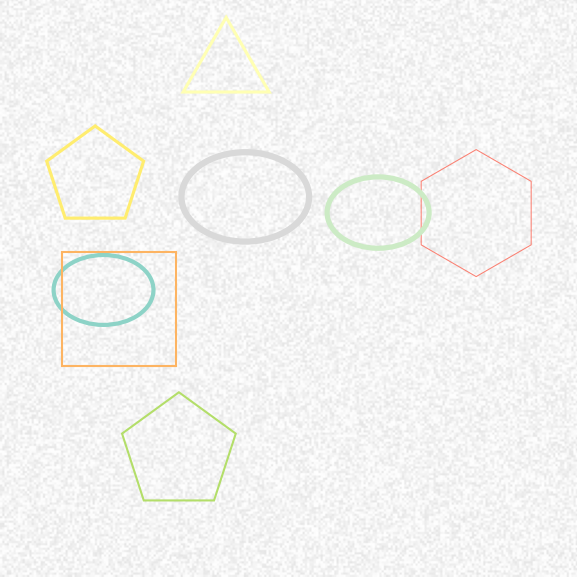[{"shape": "oval", "thickness": 2, "radius": 0.43, "center": [0.179, 0.497]}, {"shape": "triangle", "thickness": 1.5, "radius": 0.43, "center": [0.392, 0.883]}, {"shape": "hexagon", "thickness": 0.5, "radius": 0.55, "center": [0.825, 0.63]}, {"shape": "square", "thickness": 1, "radius": 0.49, "center": [0.205, 0.464]}, {"shape": "pentagon", "thickness": 1, "radius": 0.52, "center": [0.31, 0.216]}, {"shape": "oval", "thickness": 3, "radius": 0.55, "center": [0.425, 0.658]}, {"shape": "oval", "thickness": 2.5, "radius": 0.44, "center": [0.655, 0.631]}, {"shape": "pentagon", "thickness": 1.5, "radius": 0.44, "center": [0.165, 0.693]}]